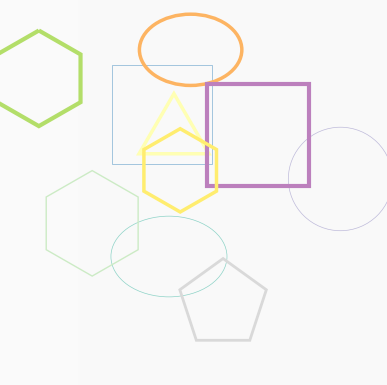[{"shape": "oval", "thickness": 0.5, "radius": 0.75, "center": [0.436, 0.334]}, {"shape": "triangle", "thickness": 2.5, "radius": 0.52, "center": [0.449, 0.653]}, {"shape": "circle", "thickness": 0.5, "radius": 0.67, "center": [0.879, 0.535]}, {"shape": "square", "thickness": 0.5, "radius": 0.64, "center": [0.418, 0.702]}, {"shape": "oval", "thickness": 2.5, "radius": 0.66, "center": [0.492, 0.871]}, {"shape": "hexagon", "thickness": 3, "radius": 0.62, "center": [0.1, 0.797]}, {"shape": "pentagon", "thickness": 2, "radius": 0.59, "center": [0.576, 0.211]}, {"shape": "square", "thickness": 3, "radius": 0.66, "center": [0.666, 0.65]}, {"shape": "hexagon", "thickness": 1, "radius": 0.68, "center": [0.238, 0.42]}, {"shape": "hexagon", "thickness": 2.5, "radius": 0.54, "center": [0.465, 0.558]}]